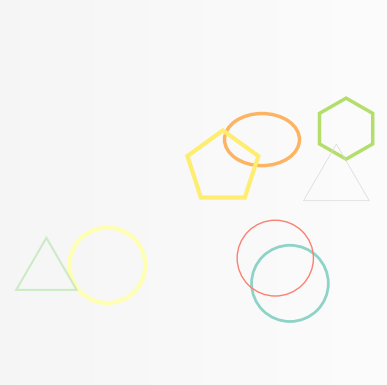[{"shape": "circle", "thickness": 2, "radius": 0.49, "center": [0.748, 0.264]}, {"shape": "circle", "thickness": 3, "radius": 0.49, "center": [0.277, 0.311]}, {"shape": "circle", "thickness": 1, "radius": 0.49, "center": [0.71, 0.33]}, {"shape": "oval", "thickness": 2.5, "radius": 0.48, "center": [0.676, 0.637]}, {"shape": "hexagon", "thickness": 2.5, "radius": 0.4, "center": [0.893, 0.666]}, {"shape": "triangle", "thickness": 0.5, "radius": 0.49, "center": [0.868, 0.528]}, {"shape": "triangle", "thickness": 1.5, "radius": 0.45, "center": [0.12, 0.292]}, {"shape": "pentagon", "thickness": 3, "radius": 0.48, "center": [0.575, 0.565]}]